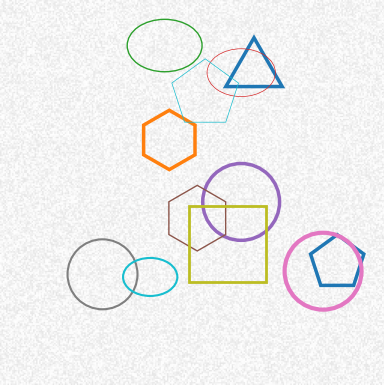[{"shape": "triangle", "thickness": 2.5, "radius": 0.42, "center": [0.66, 0.817]}, {"shape": "pentagon", "thickness": 2.5, "radius": 0.36, "center": [0.876, 0.318]}, {"shape": "hexagon", "thickness": 2.5, "radius": 0.39, "center": [0.44, 0.636]}, {"shape": "oval", "thickness": 1, "radius": 0.49, "center": [0.428, 0.882]}, {"shape": "oval", "thickness": 0.5, "radius": 0.44, "center": [0.627, 0.811]}, {"shape": "circle", "thickness": 2.5, "radius": 0.5, "center": [0.626, 0.476]}, {"shape": "hexagon", "thickness": 1, "radius": 0.43, "center": [0.512, 0.433]}, {"shape": "circle", "thickness": 3, "radius": 0.5, "center": [0.839, 0.296]}, {"shape": "circle", "thickness": 1.5, "radius": 0.45, "center": [0.266, 0.288]}, {"shape": "square", "thickness": 2, "radius": 0.5, "center": [0.591, 0.366]}, {"shape": "pentagon", "thickness": 0.5, "radius": 0.46, "center": [0.533, 0.756]}, {"shape": "oval", "thickness": 1.5, "radius": 0.35, "center": [0.39, 0.281]}]